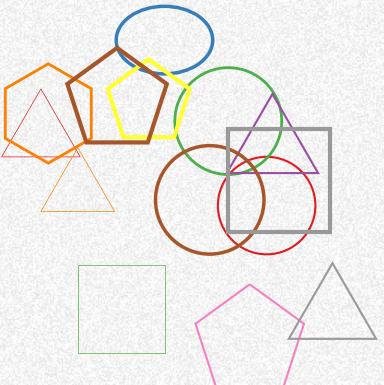[{"shape": "triangle", "thickness": 0.5, "radius": 0.59, "center": [0.106, 0.651]}, {"shape": "circle", "thickness": 1.5, "radius": 0.63, "center": [0.693, 0.466]}, {"shape": "oval", "thickness": 2.5, "radius": 0.63, "center": [0.427, 0.896]}, {"shape": "square", "thickness": 0.5, "radius": 0.57, "center": [0.316, 0.197]}, {"shape": "circle", "thickness": 2, "radius": 0.69, "center": [0.593, 0.685]}, {"shape": "triangle", "thickness": 1.5, "radius": 0.68, "center": [0.708, 0.619]}, {"shape": "triangle", "thickness": 0.5, "radius": 0.55, "center": [0.202, 0.506]}, {"shape": "hexagon", "thickness": 2, "radius": 0.64, "center": [0.125, 0.705]}, {"shape": "pentagon", "thickness": 3, "radius": 0.56, "center": [0.386, 0.734]}, {"shape": "circle", "thickness": 2.5, "radius": 0.7, "center": [0.545, 0.481]}, {"shape": "pentagon", "thickness": 3, "radius": 0.68, "center": [0.304, 0.74]}, {"shape": "pentagon", "thickness": 1.5, "radius": 0.74, "center": [0.649, 0.113]}, {"shape": "square", "thickness": 3, "radius": 0.66, "center": [0.724, 0.531]}, {"shape": "triangle", "thickness": 1.5, "radius": 0.65, "center": [0.864, 0.185]}]